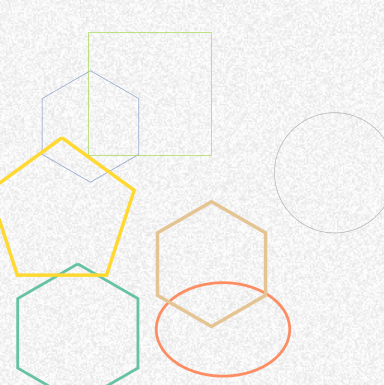[{"shape": "hexagon", "thickness": 2, "radius": 0.9, "center": [0.202, 0.134]}, {"shape": "oval", "thickness": 2, "radius": 0.87, "center": [0.579, 0.144]}, {"shape": "hexagon", "thickness": 0.5, "radius": 0.72, "center": [0.235, 0.672]}, {"shape": "square", "thickness": 0.5, "radius": 0.8, "center": [0.388, 0.758]}, {"shape": "pentagon", "thickness": 2.5, "radius": 0.99, "center": [0.161, 0.445]}, {"shape": "hexagon", "thickness": 2.5, "radius": 0.81, "center": [0.549, 0.314]}, {"shape": "circle", "thickness": 0.5, "radius": 0.78, "center": [0.869, 0.551]}]